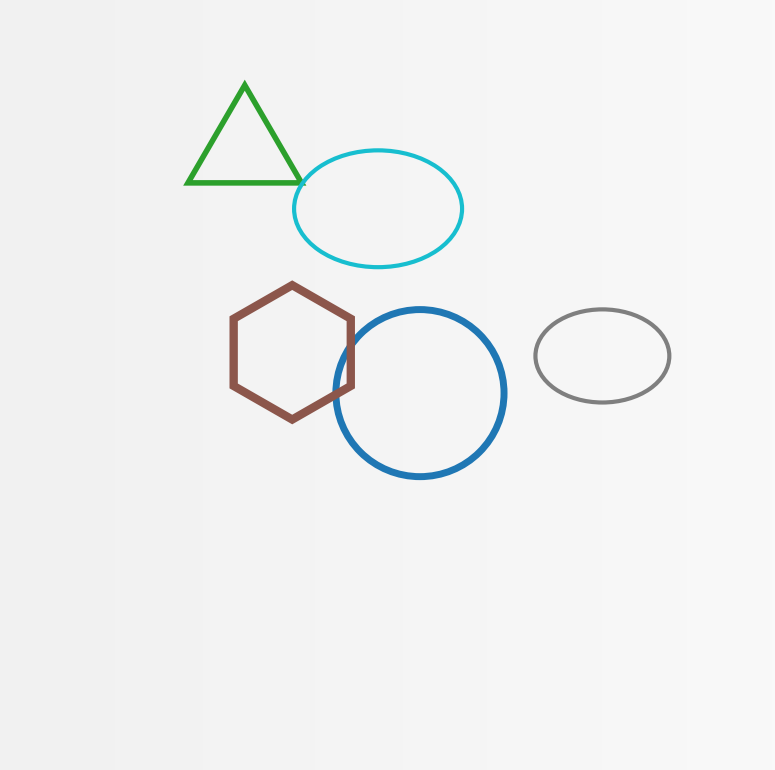[{"shape": "circle", "thickness": 2.5, "radius": 0.54, "center": [0.542, 0.489]}, {"shape": "triangle", "thickness": 2, "radius": 0.42, "center": [0.316, 0.805]}, {"shape": "hexagon", "thickness": 3, "radius": 0.44, "center": [0.377, 0.542]}, {"shape": "oval", "thickness": 1.5, "radius": 0.43, "center": [0.777, 0.538]}, {"shape": "oval", "thickness": 1.5, "radius": 0.54, "center": [0.488, 0.729]}]